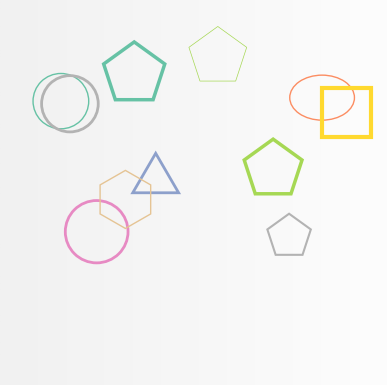[{"shape": "circle", "thickness": 1, "radius": 0.36, "center": [0.157, 0.737]}, {"shape": "pentagon", "thickness": 2.5, "radius": 0.41, "center": [0.346, 0.808]}, {"shape": "oval", "thickness": 1, "radius": 0.42, "center": [0.831, 0.746]}, {"shape": "triangle", "thickness": 2, "radius": 0.34, "center": [0.402, 0.533]}, {"shape": "circle", "thickness": 2, "radius": 0.4, "center": [0.249, 0.398]}, {"shape": "pentagon", "thickness": 2.5, "radius": 0.39, "center": [0.705, 0.56]}, {"shape": "pentagon", "thickness": 0.5, "radius": 0.39, "center": [0.562, 0.853]}, {"shape": "square", "thickness": 3, "radius": 0.32, "center": [0.894, 0.708]}, {"shape": "hexagon", "thickness": 1, "radius": 0.38, "center": [0.324, 0.482]}, {"shape": "circle", "thickness": 2, "radius": 0.37, "center": [0.18, 0.73]}, {"shape": "pentagon", "thickness": 1.5, "radius": 0.29, "center": [0.746, 0.386]}]